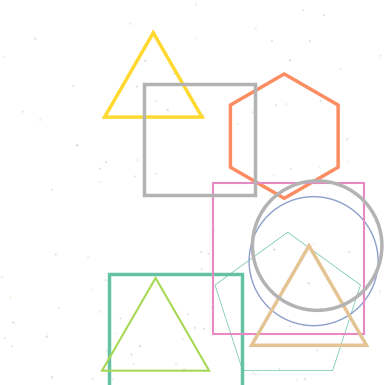[{"shape": "pentagon", "thickness": 0.5, "radius": 0.99, "center": [0.747, 0.198]}, {"shape": "square", "thickness": 2.5, "radius": 0.87, "center": [0.456, 0.115]}, {"shape": "hexagon", "thickness": 2.5, "radius": 0.81, "center": [0.738, 0.646]}, {"shape": "circle", "thickness": 1, "radius": 0.84, "center": [0.815, 0.322]}, {"shape": "square", "thickness": 1.5, "radius": 0.98, "center": [0.749, 0.328]}, {"shape": "triangle", "thickness": 1.5, "radius": 0.8, "center": [0.404, 0.117]}, {"shape": "triangle", "thickness": 2.5, "radius": 0.73, "center": [0.398, 0.769]}, {"shape": "triangle", "thickness": 2.5, "radius": 0.86, "center": [0.803, 0.189]}, {"shape": "square", "thickness": 2.5, "radius": 0.72, "center": [0.518, 0.637]}, {"shape": "circle", "thickness": 2.5, "radius": 0.84, "center": [0.824, 0.362]}]